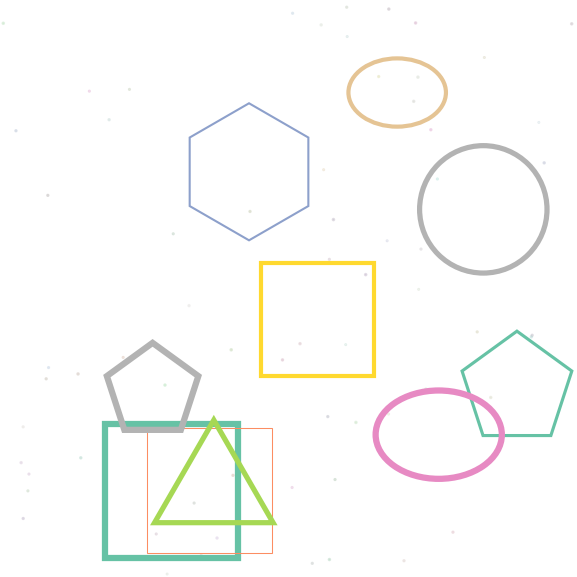[{"shape": "pentagon", "thickness": 1.5, "radius": 0.5, "center": [0.895, 0.326]}, {"shape": "square", "thickness": 3, "radius": 0.58, "center": [0.297, 0.149]}, {"shape": "square", "thickness": 0.5, "radius": 0.54, "center": [0.363, 0.15]}, {"shape": "hexagon", "thickness": 1, "radius": 0.59, "center": [0.431, 0.702]}, {"shape": "oval", "thickness": 3, "radius": 0.55, "center": [0.76, 0.246]}, {"shape": "triangle", "thickness": 2.5, "radius": 0.59, "center": [0.37, 0.153]}, {"shape": "square", "thickness": 2, "radius": 0.49, "center": [0.55, 0.446]}, {"shape": "oval", "thickness": 2, "radius": 0.42, "center": [0.688, 0.839]}, {"shape": "circle", "thickness": 2.5, "radius": 0.55, "center": [0.837, 0.637]}, {"shape": "pentagon", "thickness": 3, "radius": 0.42, "center": [0.264, 0.322]}]